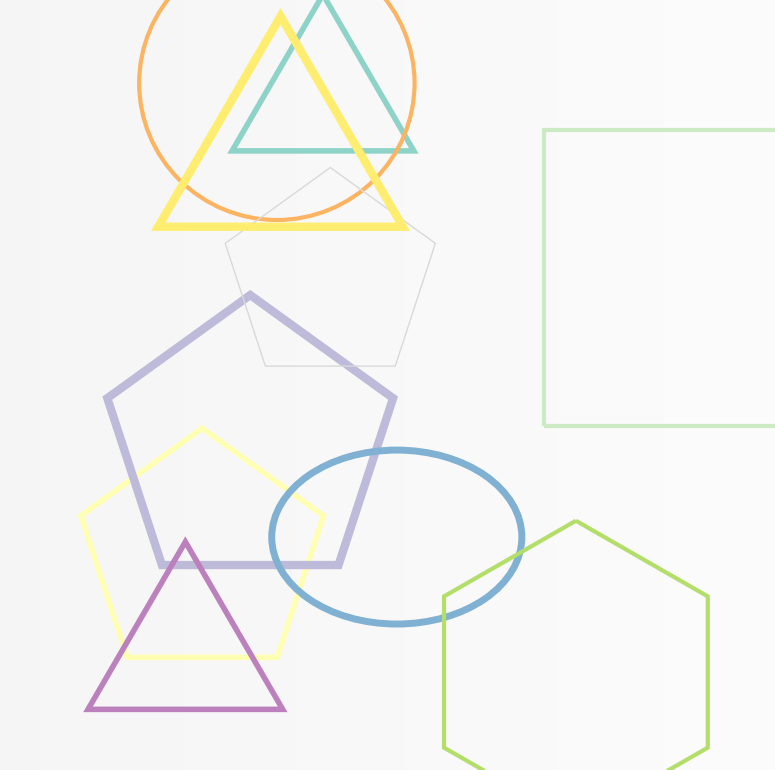[{"shape": "triangle", "thickness": 2, "radius": 0.68, "center": [0.417, 0.872]}, {"shape": "pentagon", "thickness": 2, "radius": 0.82, "center": [0.261, 0.279]}, {"shape": "pentagon", "thickness": 3, "radius": 0.97, "center": [0.323, 0.423]}, {"shape": "oval", "thickness": 2.5, "radius": 0.81, "center": [0.512, 0.303]}, {"shape": "circle", "thickness": 1.5, "radius": 0.89, "center": [0.357, 0.892]}, {"shape": "hexagon", "thickness": 1.5, "radius": 0.98, "center": [0.743, 0.127]}, {"shape": "pentagon", "thickness": 0.5, "radius": 0.71, "center": [0.426, 0.64]}, {"shape": "triangle", "thickness": 2, "radius": 0.73, "center": [0.239, 0.151]}, {"shape": "square", "thickness": 1.5, "radius": 0.96, "center": [0.895, 0.639]}, {"shape": "triangle", "thickness": 3, "radius": 0.91, "center": [0.362, 0.797]}]